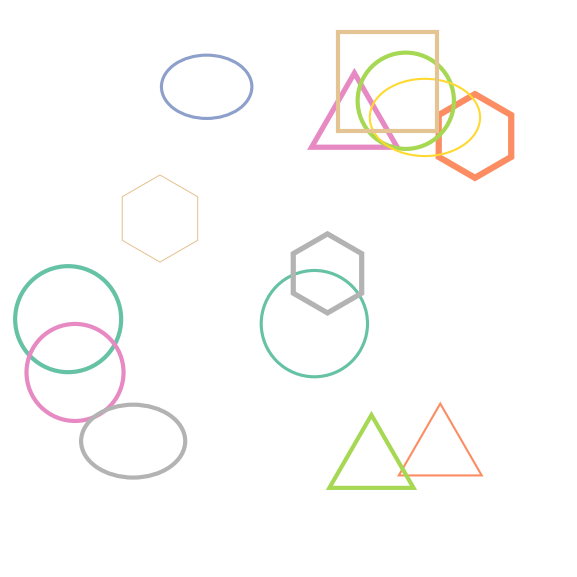[{"shape": "circle", "thickness": 1.5, "radius": 0.46, "center": [0.544, 0.439]}, {"shape": "circle", "thickness": 2, "radius": 0.46, "center": [0.118, 0.446]}, {"shape": "triangle", "thickness": 1, "radius": 0.41, "center": [0.762, 0.217]}, {"shape": "hexagon", "thickness": 3, "radius": 0.36, "center": [0.822, 0.764]}, {"shape": "oval", "thickness": 1.5, "radius": 0.39, "center": [0.358, 0.849]}, {"shape": "circle", "thickness": 2, "radius": 0.42, "center": [0.13, 0.354]}, {"shape": "triangle", "thickness": 2.5, "radius": 0.43, "center": [0.614, 0.787]}, {"shape": "triangle", "thickness": 2, "radius": 0.42, "center": [0.643, 0.196]}, {"shape": "circle", "thickness": 2, "radius": 0.42, "center": [0.703, 0.825]}, {"shape": "oval", "thickness": 1, "radius": 0.48, "center": [0.736, 0.796]}, {"shape": "hexagon", "thickness": 0.5, "radius": 0.38, "center": [0.277, 0.621]}, {"shape": "square", "thickness": 2, "radius": 0.43, "center": [0.671, 0.858]}, {"shape": "oval", "thickness": 2, "radius": 0.45, "center": [0.231, 0.235]}, {"shape": "hexagon", "thickness": 2.5, "radius": 0.34, "center": [0.567, 0.526]}]